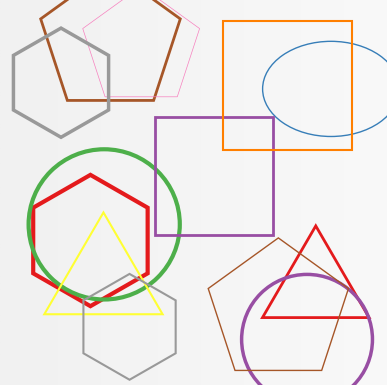[{"shape": "triangle", "thickness": 2, "radius": 0.79, "center": [0.815, 0.254]}, {"shape": "hexagon", "thickness": 3, "radius": 0.85, "center": [0.233, 0.375]}, {"shape": "oval", "thickness": 1, "radius": 0.88, "center": [0.854, 0.769]}, {"shape": "circle", "thickness": 3, "radius": 0.98, "center": [0.269, 0.417]}, {"shape": "square", "thickness": 2, "radius": 0.76, "center": [0.552, 0.543]}, {"shape": "circle", "thickness": 2.5, "radius": 0.84, "center": [0.792, 0.118]}, {"shape": "square", "thickness": 1.5, "radius": 0.84, "center": [0.741, 0.779]}, {"shape": "triangle", "thickness": 1.5, "radius": 0.88, "center": [0.267, 0.272]}, {"shape": "pentagon", "thickness": 2, "radius": 0.95, "center": [0.285, 0.892]}, {"shape": "pentagon", "thickness": 1, "radius": 0.95, "center": [0.718, 0.192]}, {"shape": "pentagon", "thickness": 0.5, "radius": 0.79, "center": [0.364, 0.877]}, {"shape": "hexagon", "thickness": 2.5, "radius": 0.71, "center": [0.157, 0.785]}, {"shape": "hexagon", "thickness": 1.5, "radius": 0.69, "center": [0.334, 0.151]}]